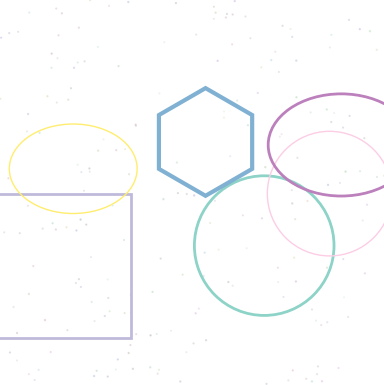[{"shape": "circle", "thickness": 2, "radius": 0.91, "center": [0.686, 0.362]}, {"shape": "square", "thickness": 2, "radius": 0.94, "center": [0.153, 0.309]}, {"shape": "hexagon", "thickness": 3, "radius": 0.7, "center": [0.534, 0.631]}, {"shape": "circle", "thickness": 1, "radius": 0.81, "center": [0.856, 0.497]}, {"shape": "oval", "thickness": 2, "radius": 0.95, "center": [0.886, 0.624]}, {"shape": "oval", "thickness": 1, "radius": 0.83, "center": [0.19, 0.562]}]